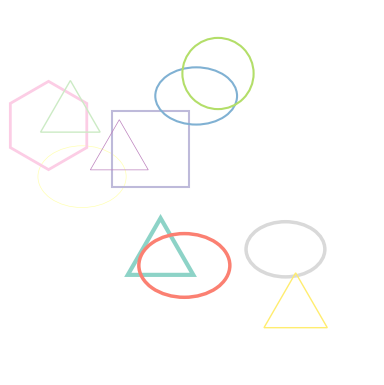[{"shape": "triangle", "thickness": 3, "radius": 0.49, "center": [0.417, 0.335]}, {"shape": "oval", "thickness": 0.5, "radius": 0.57, "center": [0.213, 0.541]}, {"shape": "square", "thickness": 1.5, "radius": 0.5, "center": [0.391, 0.613]}, {"shape": "oval", "thickness": 2.5, "radius": 0.59, "center": [0.479, 0.311]}, {"shape": "oval", "thickness": 1.5, "radius": 0.53, "center": [0.51, 0.751]}, {"shape": "circle", "thickness": 1.5, "radius": 0.46, "center": [0.566, 0.809]}, {"shape": "hexagon", "thickness": 2, "radius": 0.57, "center": [0.126, 0.674]}, {"shape": "oval", "thickness": 2.5, "radius": 0.51, "center": [0.741, 0.352]}, {"shape": "triangle", "thickness": 0.5, "radius": 0.43, "center": [0.31, 0.602]}, {"shape": "triangle", "thickness": 1, "radius": 0.45, "center": [0.183, 0.701]}, {"shape": "triangle", "thickness": 1, "radius": 0.47, "center": [0.768, 0.196]}]